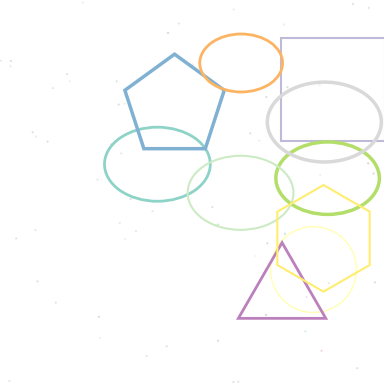[{"shape": "oval", "thickness": 2, "radius": 0.69, "center": [0.409, 0.573]}, {"shape": "circle", "thickness": 1, "radius": 0.56, "center": [0.814, 0.3]}, {"shape": "square", "thickness": 1.5, "radius": 0.67, "center": [0.864, 0.768]}, {"shape": "pentagon", "thickness": 2.5, "radius": 0.68, "center": [0.453, 0.724]}, {"shape": "oval", "thickness": 2, "radius": 0.54, "center": [0.626, 0.836]}, {"shape": "oval", "thickness": 2.5, "radius": 0.67, "center": [0.851, 0.537]}, {"shape": "oval", "thickness": 2.5, "radius": 0.74, "center": [0.842, 0.683]}, {"shape": "triangle", "thickness": 2, "radius": 0.66, "center": [0.733, 0.239]}, {"shape": "oval", "thickness": 1.5, "radius": 0.69, "center": [0.625, 0.499]}, {"shape": "hexagon", "thickness": 1.5, "radius": 0.69, "center": [0.84, 0.381]}]